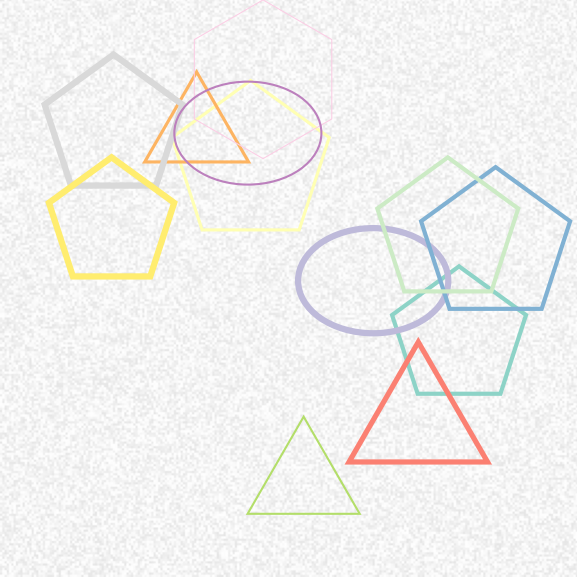[{"shape": "pentagon", "thickness": 2, "radius": 0.61, "center": [0.795, 0.416]}, {"shape": "pentagon", "thickness": 1.5, "radius": 0.72, "center": [0.434, 0.717]}, {"shape": "oval", "thickness": 3, "radius": 0.65, "center": [0.646, 0.513]}, {"shape": "triangle", "thickness": 2.5, "radius": 0.69, "center": [0.724, 0.268]}, {"shape": "pentagon", "thickness": 2, "radius": 0.68, "center": [0.858, 0.574]}, {"shape": "triangle", "thickness": 1.5, "radius": 0.52, "center": [0.341, 0.771]}, {"shape": "triangle", "thickness": 1, "radius": 0.56, "center": [0.526, 0.165]}, {"shape": "hexagon", "thickness": 0.5, "radius": 0.69, "center": [0.456, 0.862]}, {"shape": "pentagon", "thickness": 3, "radius": 0.63, "center": [0.197, 0.779]}, {"shape": "oval", "thickness": 1, "radius": 0.64, "center": [0.429, 0.769]}, {"shape": "pentagon", "thickness": 2, "radius": 0.64, "center": [0.775, 0.598]}, {"shape": "pentagon", "thickness": 3, "radius": 0.57, "center": [0.193, 0.613]}]